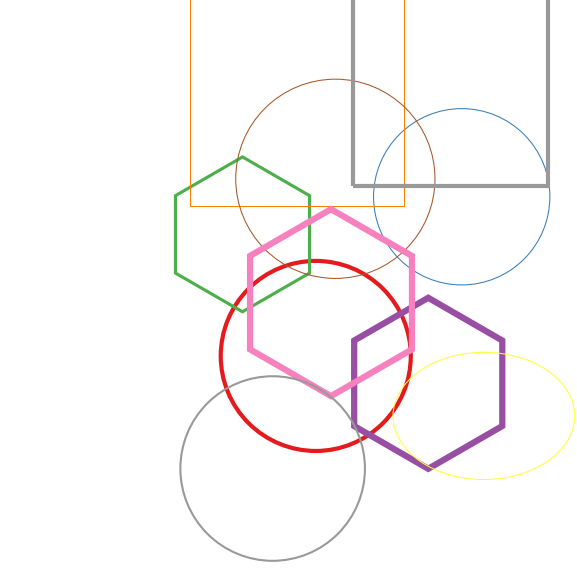[{"shape": "circle", "thickness": 2, "radius": 0.82, "center": [0.547, 0.383]}, {"shape": "circle", "thickness": 0.5, "radius": 0.76, "center": [0.799, 0.658]}, {"shape": "hexagon", "thickness": 1.5, "radius": 0.67, "center": [0.42, 0.593]}, {"shape": "hexagon", "thickness": 3, "radius": 0.74, "center": [0.742, 0.335]}, {"shape": "square", "thickness": 0.5, "radius": 0.93, "center": [0.515, 0.828]}, {"shape": "oval", "thickness": 0.5, "radius": 0.79, "center": [0.838, 0.279]}, {"shape": "circle", "thickness": 0.5, "radius": 0.86, "center": [0.581, 0.69]}, {"shape": "hexagon", "thickness": 3, "radius": 0.81, "center": [0.573, 0.475]}, {"shape": "circle", "thickness": 1, "radius": 0.8, "center": [0.472, 0.188]}, {"shape": "square", "thickness": 2, "radius": 0.84, "center": [0.78, 0.845]}]